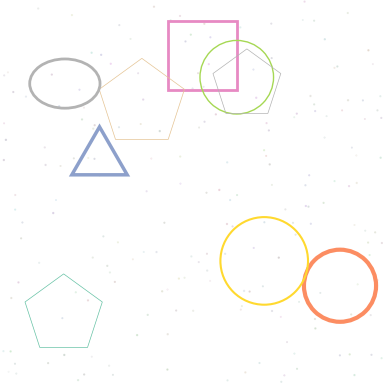[{"shape": "pentagon", "thickness": 0.5, "radius": 0.53, "center": [0.165, 0.183]}, {"shape": "circle", "thickness": 3, "radius": 0.47, "center": [0.883, 0.258]}, {"shape": "triangle", "thickness": 2.5, "radius": 0.42, "center": [0.258, 0.587]}, {"shape": "square", "thickness": 2, "radius": 0.45, "center": [0.525, 0.855]}, {"shape": "circle", "thickness": 1, "radius": 0.48, "center": [0.615, 0.799]}, {"shape": "circle", "thickness": 1.5, "radius": 0.57, "center": [0.686, 0.322]}, {"shape": "pentagon", "thickness": 0.5, "radius": 0.58, "center": [0.368, 0.732]}, {"shape": "oval", "thickness": 2, "radius": 0.46, "center": [0.168, 0.783]}, {"shape": "pentagon", "thickness": 0.5, "radius": 0.46, "center": [0.641, 0.78]}]